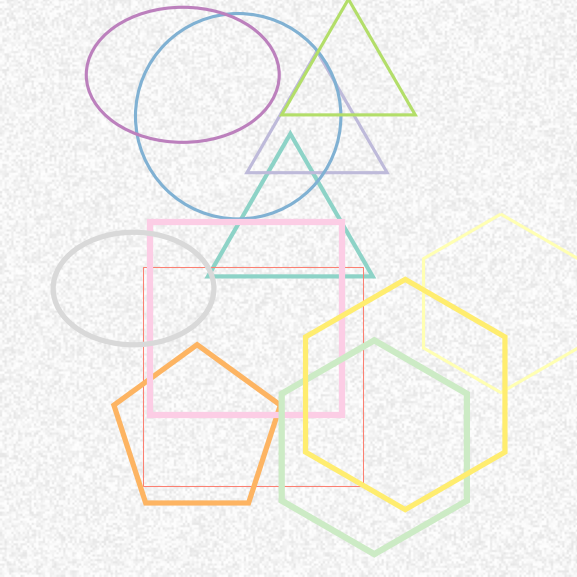[{"shape": "triangle", "thickness": 2, "radius": 0.82, "center": [0.503, 0.603]}, {"shape": "hexagon", "thickness": 1.5, "radius": 0.77, "center": [0.867, 0.474]}, {"shape": "triangle", "thickness": 1.5, "radius": 0.7, "center": [0.549, 0.77]}, {"shape": "square", "thickness": 0.5, "radius": 0.95, "center": [0.439, 0.347]}, {"shape": "circle", "thickness": 1.5, "radius": 0.89, "center": [0.412, 0.798]}, {"shape": "pentagon", "thickness": 2.5, "radius": 0.76, "center": [0.341, 0.251]}, {"shape": "triangle", "thickness": 1.5, "radius": 0.67, "center": [0.603, 0.867]}, {"shape": "square", "thickness": 3, "radius": 0.83, "center": [0.426, 0.448]}, {"shape": "oval", "thickness": 2.5, "radius": 0.7, "center": [0.231, 0.5]}, {"shape": "oval", "thickness": 1.5, "radius": 0.84, "center": [0.316, 0.87]}, {"shape": "hexagon", "thickness": 3, "radius": 0.93, "center": [0.648, 0.225]}, {"shape": "hexagon", "thickness": 2.5, "radius": 1.0, "center": [0.702, 0.316]}]